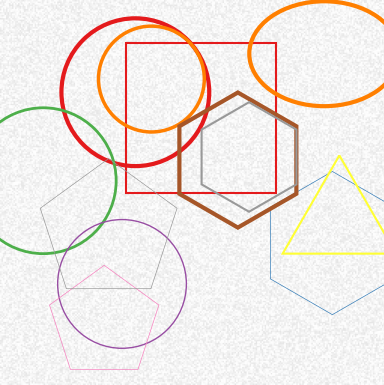[{"shape": "square", "thickness": 1.5, "radius": 0.97, "center": [0.523, 0.693]}, {"shape": "circle", "thickness": 3, "radius": 0.96, "center": [0.352, 0.76]}, {"shape": "hexagon", "thickness": 0.5, "radius": 0.93, "center": [0.863, 0.369]}, {"shape": "circle", "thickness": 2, "radius": 0.95, "center": [0.112, 0.531]}, {"shape": "circle", "thickness": 1, "radius": 0.84, "center": [0.317, 0.263]}, {"shape": "oval", "thickness": 3, "radius": 0.97, "center": [0.842, 0.86]}, {"shape": "circle", "thickness": 2.5, "radius": 0.69, "center": [0.393, 0.795]}, {"shape": "triangle", "thickness": 1.5, "radius": 0.85, "center": [0.881, 0.426]}, {"shape": "hexagon", "thickness": 3, "radius": 0.88, "center": [0.618, 0.584]}, {"shape": "pentagon", "thickness": 0.5, "radius": 0.75, "center": [0.271, 0.162]}, {"shape": "pentagon", "thickness": 0.5, "radius": 0.93, "center": [0.282, 0.401]}, {"shape": "hexagon", "thickness": 1.5, "radius": 0.71, "center": [0.647, 0.592]}]